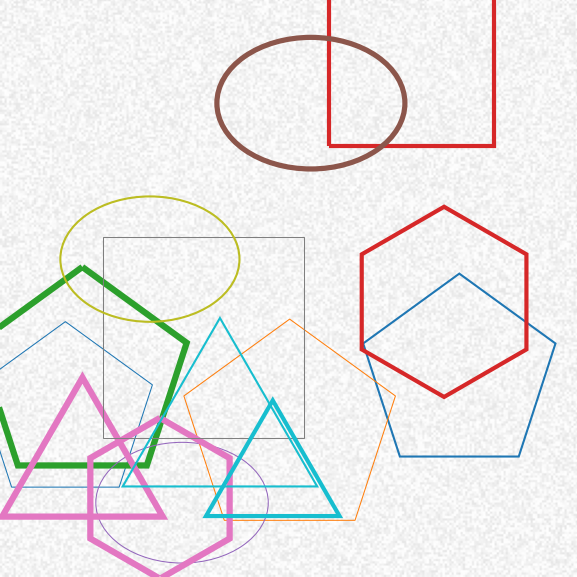[{"shape": "pentagon", "thickness": 0.5, "radius": 0.79, "center": [0.113, 0.284]}, {"shape": "pentagon", "thickness": 1, "radius": 0.88, "center": [0.795, 0.35]}, {"shape": "pentagon", "thickness": 0.5, "radius": 0.96, "center": [0.502, 0.254]}, {"shape": "pentagon", "thickness": 3, "radius": 0.95, "center": [0.143, 0.347]}, {"shape": "hexagon", "thickness": 2, "radius": 0.82, "center": [0.769, 0.476]}, {"shape": "square", "thickness": 2, "radius": 0.72, "center": [0.712, 0.889]}, {"shape": "oval", "thickness": 0.5, "radius": 0.75, "center": [0.315, 0.129]}, {"shape": "oval", "thickness": 2.5, "radius": 0.81, "center": [0.538, 0.82]}, {"shape": "triangle", "thickness": 3, "radius": 0.8, "center": [0.143, 0.185]}, {"shape": "hexagon", "thickness": 3, "radius": 0.7, "center": [0.277, 0.136]}, {"shape": "square", "thickness": 0.5, "radius": 0.87, "center": [0.353, 0.415]}, {"shape": "oval", "thickness": 1, "radius": 0.78, "center": [0.26, 0.55]}, {"shape": "triangle", "thickness": 2, "radius": 0.67, "center": [0.472, 0.172]}, {"shape": "triangle", "thickness": 1, "radius": 0.97, "center": [0.381, 0.254]}]